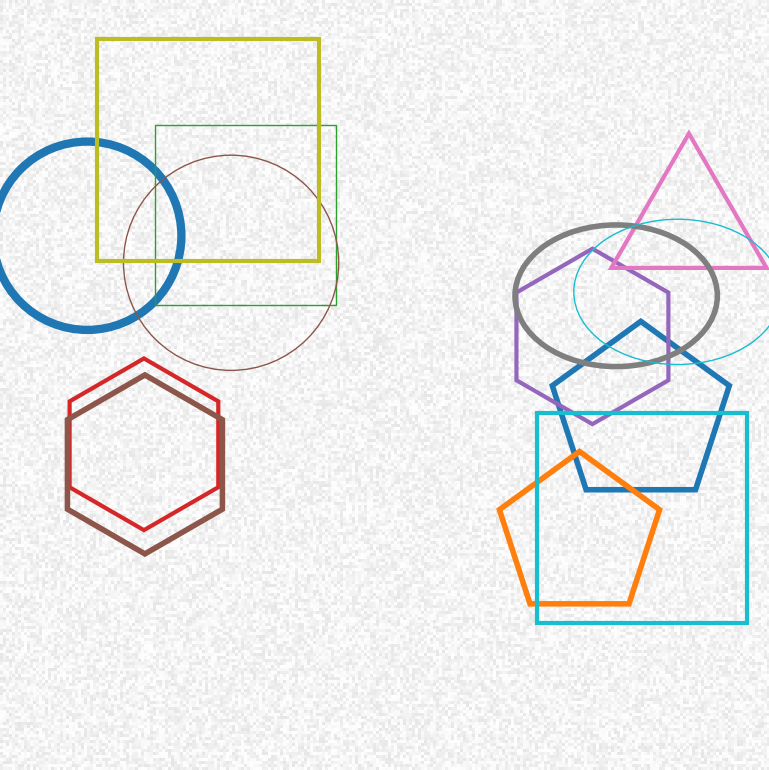[{"shape": "circle", "thickness": 3, "radius": 0.61, "center": [0.113, 0.694]}, {"shape": "pentagon", "thickness": 2, "radius": 0.6, "center": [0.832, 0.462]}, {"shape": "pentagon", "thickness": 2, "radius": 0.55, "center": [0.753, 0.304]}, {"shape": "square", "thickness": 0.5, "radius": 0.59, "center": [0.319, 0.721]}, {"shape": "hexagon", "thickness": 1.5, "radius": 0.56, "center": [0.187, 0.423]}, {"shape": "hexagon", "thickness": 1.5, "radius": 0.57, "center": [0.769, 0.563]}, {"shape": "hexagon", "thickness": 2, "radius": 0.58, "center": [0.188, 0.397]}, {"shape": "circle", "thickness": 0.5, "radius": 0.7, "center": [0.3, 0.659]}, {"shape": "triangle", "thickness": 1.5, "radius": 0.58, "center": [0.895, 0.71]}, {"shape": "oval", "thickness": 2, "radius": 0.66, "center": [0.8, 0.616]}, {"shape": "square", "thickness": 1.5, "radius": 0.72, "center": [0.27, 0.805]}, {"shape": "square", "thickness": 1.5, "radius": 0.68, "center": [0.834, 0.327]}, {"shape": "oval", "thickness": 0.5, "radius": 0.67, "center": [0.88, 0.621]}]